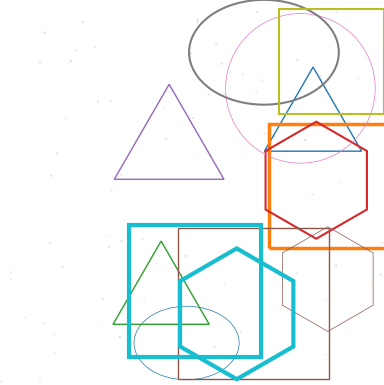[{"shape": "oval", "thickness": 0.5, "radius": 0.68, "center": [0.485, 0.109]}, {"shape": "triangle", "thickness": 1, "radius": 0.73, "center": [0.813, 0.68]}, {"shape": "square", "thickness": 2.5, "radius": 0.8, "center": [0.86, 0.518]}, {"shape": "triangle", "thickness": 1, "radius": 0.72, "center": [0.418, 0.23]}, {"shape": "hexagon", "thickness": 1.5, "radius": 0.76, "center": [0.821, 0.532]}, {"shape": "triangle", "thickness": 1, "radius": 0.82, "center": [0.439, 0.617]}, {"shape": "hexagon", "thickness": 0.5, "radius": 0.68, "center": [0.851, 0.275]}, {"shape": "square", "thickness": 1, "radius": 0.98, "center": [0.66, 0.213]}, {"shape": "circle", "thickness": 0.5, "radius": 0.97, "center": [0.78, 0.77]}, {"shape": "oval", "thickness": 1.5, "radius": 0.97, "center": [0.686, 0.864]}, {"shape": "square", "thickness": 1.5, "radius": 0.68, "center": [0.861, 0.84]}, {"shape": "hexagon", "thickness": 3, "radius": 0.85, "center": [0.615, 0.185]}, {"shape": "square", "thickness": 3, "radius": 0.86, "center": [0.507, 0.245]}]